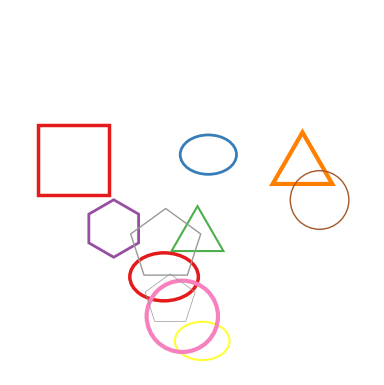[{"shape": "oval", "thickness": 2.5, "radius": 0.45, "center": [0.426, 0.281]}, {"shape": "square", "thickness": 2.5, "radius": 0.46, "center": [0.191, 0.585]}, {"shape": "oval", "thickness": 2, "radius": 0.37, "center": [0.541, 0.598]}, {"shape": "triangle", "thickness": 1.5, "radius": 0.39, "center": [0.513, 0.387]}, {"shape": "hexagon", "thickness": 2, "radius": 0.37, "center": [0.295, 0.406]}, {"shape": "triangle", "thickness": 3, "radius": 0.45, "center": [0.786, 0.567]}, {"shape": "oval", "thickness": 1.5, "radius": 0.36, "center": [0.525, 0.114]}, {"shape": "circle", "thickness": 1, "radius": 0.38, "center": [0.83, 0.481]}, {"shape": "circle", "thickness": 3, "radius": 0.46, "center": [0.474, 0.178]}, {"shape": "pentagon", "thickness": 1, "radius": 0.48, "center": [0.43, 0.363]}, {"shape": "pentagon", "thickness": 0.5, "radius": 0.34, "center": [0.442, 0.22]}]